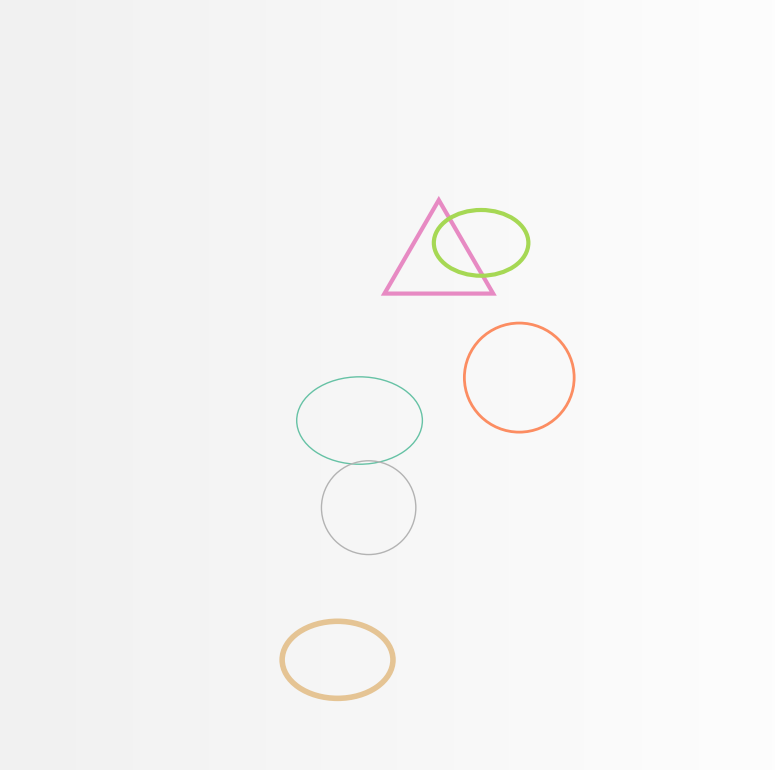[{"shape": "oval", "thickness": 0.5, "radius": 0.41, "center": [0.464, 0.454]}, {"shape": "circle", "thickness": 1, "radius": 0.35, "center": [0.67, 0.51]}, {"shape": "triangle", "thickness": 1.5, "radius": 0.4, "center": [0.566, 0.659]}, {"shape": "oval", "thickness": 1.5, "radius": 0.3, "center": [0.621, 0.685]}, {"shape": "oval", "thickness": 2, "radius": 0.36, "center": [0.436, 0.143]}, {"shape": "circle", "thickness": 0.5, "radius": 0.3, "center": [0.476, 0.341]}]